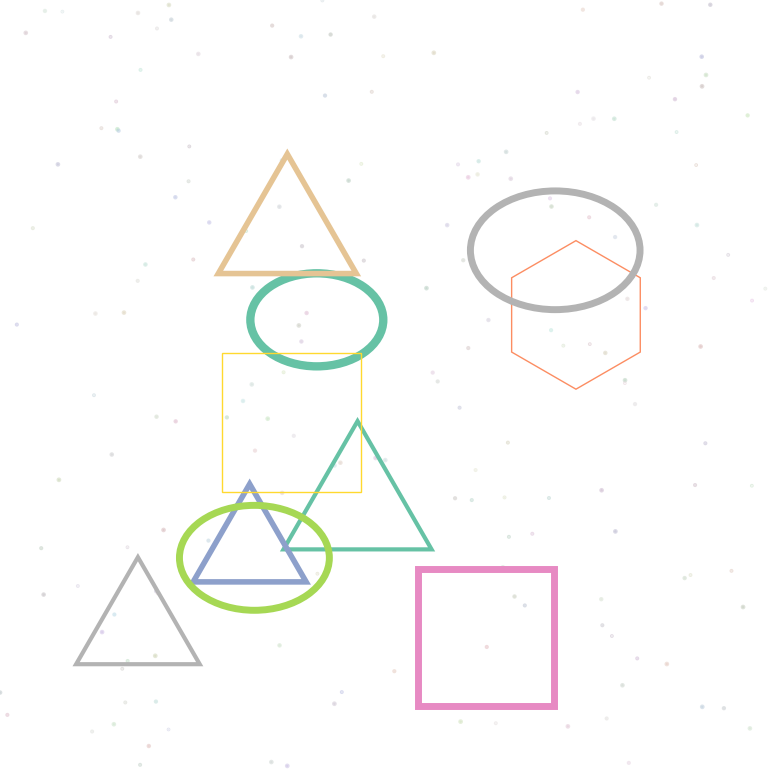[{"shape": "triangle", "thickness": 1.5, "radius": 0.56, "center": [0.464, 0.342]}, {"shape": "oval", "thickness": 3, "radius": 0.43, "center": [0.411, 0.585]}, {"shape": "hexagon", "thickness": 0.5, "radius": 0.48, "center": [0.748, 0.591]}, {"shape": "triangle", "thickness": 2, "radius": 0.42, "center": [0.324, 0.287]}, {"shape": "square", "thickness": 2.5, "radius": 0.44, "center": [0.631, 0.172]}, {"shape": "oval", "thickness": 2.5, "radius": 0.49, "center": [0.33, 0.276]}, {"shape": "square", "thickness": 0.5, "radius": 0.45, "center": [0.379, 0.452]}, {"shape": "triangle", "thickness": 2, "radius": 0.52, "center": [0.373, 0.696]}, {"shape": "oval", "thickness": 2.5, "radius": 0.55, "center": [0.721, 0.675]}, {"shape": "triangle", "thickness": 1.5, "radius": 0.46, "center": [0.179, 0.184]}]